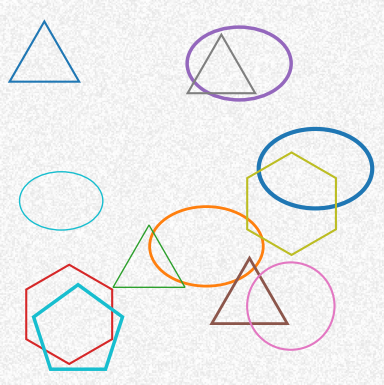[{"shape": "triangle", "thickness": 1.5, "radius": 0.52, "center": [0.115, 0.84]}, {"shape": "oval", "thickness": 3, "radius": 0.74, "center": [0.819, 0.562]}, {"shape": "oval", "thickness": 2, "radius": 0.74, "center": [0.536, 0.36]}, {"shape": "triangle", "thickness": 1, "radius": 0.54, "center": [0.387, 0.308]}, {"shape": "hexagon", "thickness": 1.5, "radius": 0.64, "center": [0.18, 0.184]}, {"shape": "oval", "thickness": 2.5, "radius": 0.68, "center": [0.621, 0.835]}, {"shape": "triangle", "thickness": 2, "radius": 0.57, "center": [0.648, 0.216]}, {"shape": "circle", "thickness": 1.5, "radius": 0.57, "center": [0.755, 0.205]}, {"shape": "triangle", "thickness": 1.5, "radius": 0.51, "center": [0.575, 0.809]}, {"shape": "hexagon", "thickness": 1.5, "radius": 0.67, "center": [0.757, 0.471]}, {"shape": "pentagon", "thickness": 2.5, "radius": 0.61, "center": [0.203, 0.139]}, {"shape": "oval", "thickness": 1, "radius": 0.54, "center": [0.159, 0.478]}]